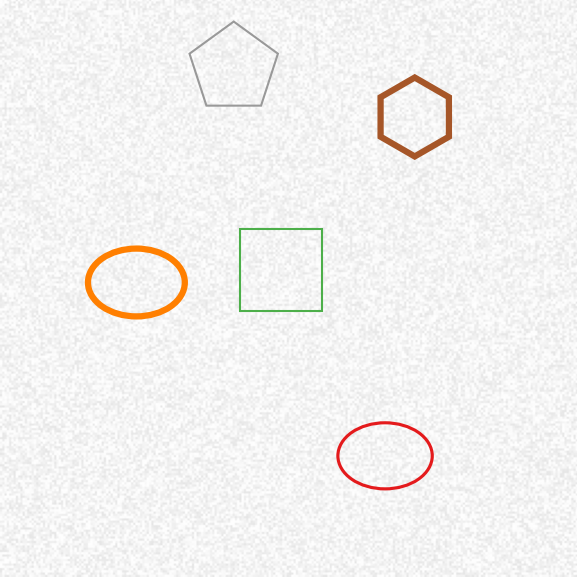[{"shape": "oval", "thickness": 1.5, "radius": 0.41, "center": [0.667, 0.21]}, {"shape": "square", "thickness": 1, "radius": 0.35, "center": [0.486, 0.532]}, {"shape": "oval", "thickness": 3, "radius": 0.42, "center": [0.236, 0.51]}, {"shape": "hexagon", "thickness": 3, "radius": 0.34, "center": [0.718, 0.797]}, {"shape": "pentagon", "thickness": 1, "radius": 0.4, "center": [0.405, 0.881]}]